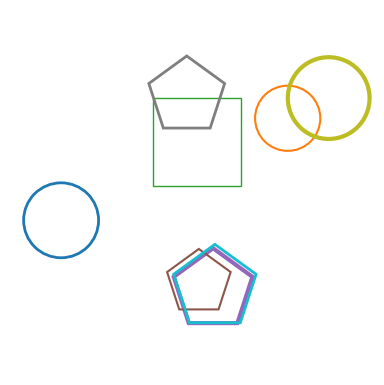[{"shape": "circle", "thickness": 2, "radius": 0.49, "center": [0.159, 0.428]}, {"shape": "circle", "thickness": 1.5, "radius": 0.42, "center": [0.747, 0.693]}, {"shape": "square", "thickness": 1, "radius": 0.57, "center": [0.511, 0.631]}, {"shape": "pentagon", "thickness": 3, "radius": 0.54, "center": [0.553, 0.248]}, {"shape": "pentagon", "thickness": 1.5, "radius": 0.43, "center": [0.517, 0.267]}, {"shape": "pentagon", "thickness": 2, "radius": 0.52, "center": [0.485, 0.751]}, {"shape": "circle", "thickness": 3, "radius": 0.53, "center": [0.854, 0.745]}, {"shape": "pentagon", "thickness": 2, "radius": 0.56, "center": [0.558, 0.253]}]